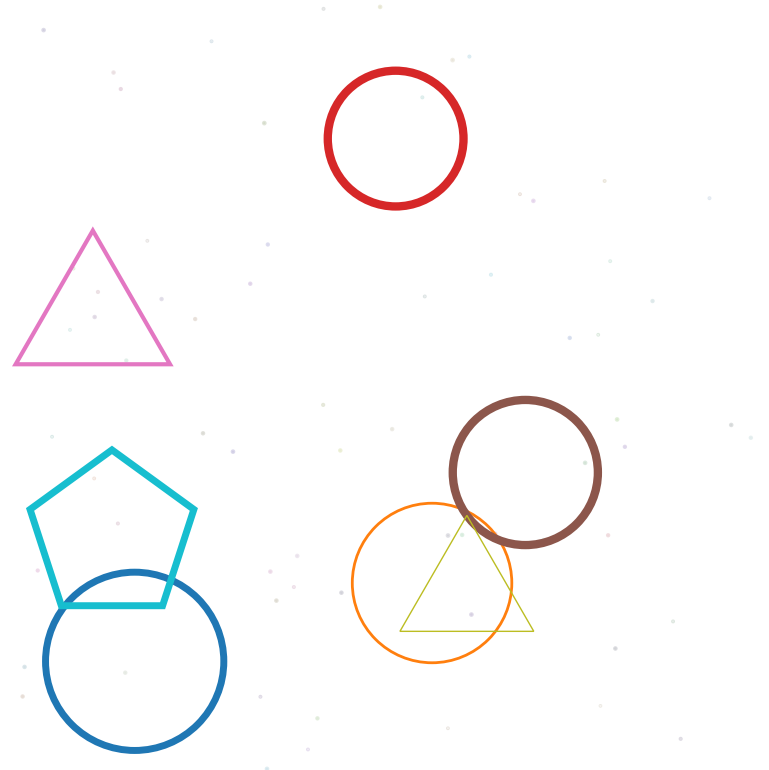[{"shape": "circle", "thickness": 2.5, "radius": 0.58, "center": [0.175, 0.141]}, {"shape": "circle", "thickness": 1, "radius": 0.52, "center": [0.561, 0.243]}, {"shape": "circle", "thickness": 3, "radius": 0.44, "center": [0.514, 0.82]}, {"shape": "circle", "thickness": 3, "radius": 0.47, "center": [0.682, 0.386]}, {"shape": "triangle", "thickness": 1.5, "radius": 0.58, "center": [0.121, 0.585]}, {"shape": "triangle", "thickness": 0.5, "radius": 0.5, "center": [0.606, 0.23]}, {"shape": "pentagon", "thickness": 2.5, "radius": 0.56, "center": [0.145, 0.304]}]